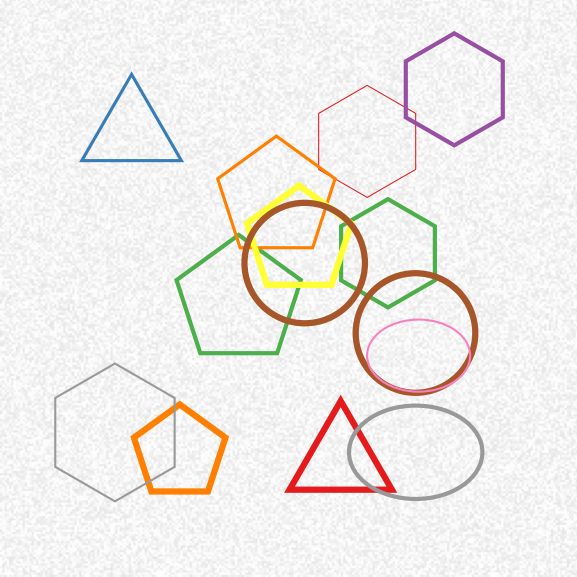[{"shape": "triangle", "thickness": 3, "radius": 0.51, "center": [0.59, 0.202]}, {"shape": "hexagon", "thickness": 0.5, "radius": 0.48, "center": [0.636, 0.754]}, {"shape": "triangle", "thickness": 1.5, "radius": 0.5, "center": [0.228, 0.771]}, {"shape": "hexagon", "thickness": 2, "radius": 0.47, "center": [0.672, 0.561]}, {"shape": "pentagon", "thickness": 2, "radius": 0.57, "center": [0.413, 0.479]}, {"shape": "hexagon", "thickness": 2, "radius": 0.48, "center": [0.787, 0.844]}, {"shape": "pentagon", "thickness": 1.5, "radius": 0.53, "center": [0.479, 0.657]}, {"shape": "pentagon", "thickness": 3, "radius": 0.42, "center": [0.311, 0.216]}, {"shape": "pentagon", "thickness": 3, "radius": 0.47, "center": [0.518, 0.583]}, {"shape": "circle", "thickness": 3, "radius": 0.52, "center": [0.528, 0.544]}, {"shape": "circle", "thickness": 3, "radius": 0.52, "center": [0.719, 0.422]}, {"shape": "oval", "thickness": 1, "radius": 0.45, "center": [0.725, 0.383]}, {"shape": "hexagon", "thickness": 1, "radius": 0.6, "center": [0.199, 0.25]}, {"shape": "oval", "thickness": 2, "radius": 0.58, "center": [0.72, 0.216]}]